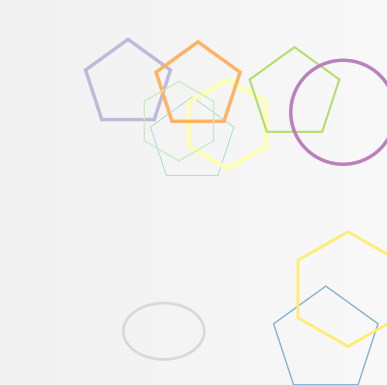[{"shape": "pentagon", "thickness": 0.5, "radius": 0.57, "center": [0.496, 0.635]}, {"shape": "hexagon", "thickness": 3, "radius": 0.58, "center": [0.587, 0.677]}, {"shape": "pentagon", "thickness": 2.5, "radius": 0.58, "center": [0.33, 0.783]}, {"shape": "pentagon", "thickness": 1, "radius": 0.71, "center": [0.841, 0.115]}, {"shape": "pentagon", "thickness": 2.5, "radius": 0.57, "center": [0.511, 0.777]}, {"shape": "pentagon", "thickness": 1.5, "radius": 0.61, "center": [0.76, 0.756]}, {"shape": "oval", "thickness": 2, "radius": 0.52, "center": [0.423, 0.14]}, {"shape": "circle", "thickness": 2.5, "radius": 0.68, "center": [0.885, 0.708]}, {"shape": "hexagon", "thickness": 1, "radius": 0.52, "center": [0.462, 0.686]}, {"shape": "hexagon", "thickness": 2, "radius": 0.75, "center": [0.898, 0.249]}]